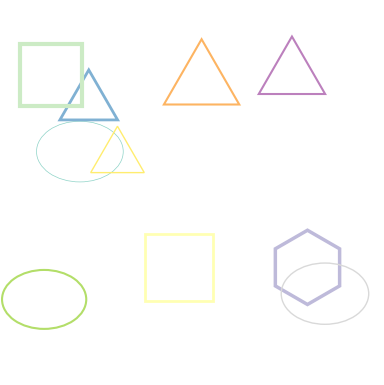[{"shape": "oval", "thickness": 0.5, "radius": 0.56, "center": [0.207, 0.606]}, {"shape": "square", "thickness": 2, "radius": 0.44, "center": [0.465, 0.305]}, {"shape": "hexagon", "thickness": 2.5, "radius": 0.48, "center": [0.799, 0.306]}, {"shape": "triangle", "thickness": 2, "radius": 0.43, "center": [0.231, 0.732]}, {"shape": "triangle", "thickness": 1.5, "radius": 0.57, "center": [0.524, 0.785]}, {"shape": "oval", "thickness": 1.5, "radius": 0.55, "center": [0.115, 0.222]}, {"shape": "oval", "thickness": 1, "radius": 0.57, "center": [0.844, 0.237]}, {"shape": "triangle", "thickness": 1.5, "radius": 0.5, "center": [0.758, 0.806]}, {"shape": "square", "thickness": 3, "radius": 0.4, "center": [0.132, 0.805]}, {"shape": "triangle", "thickness": 1, "radius": 0.4, "center": [0.305, 0.592]}]